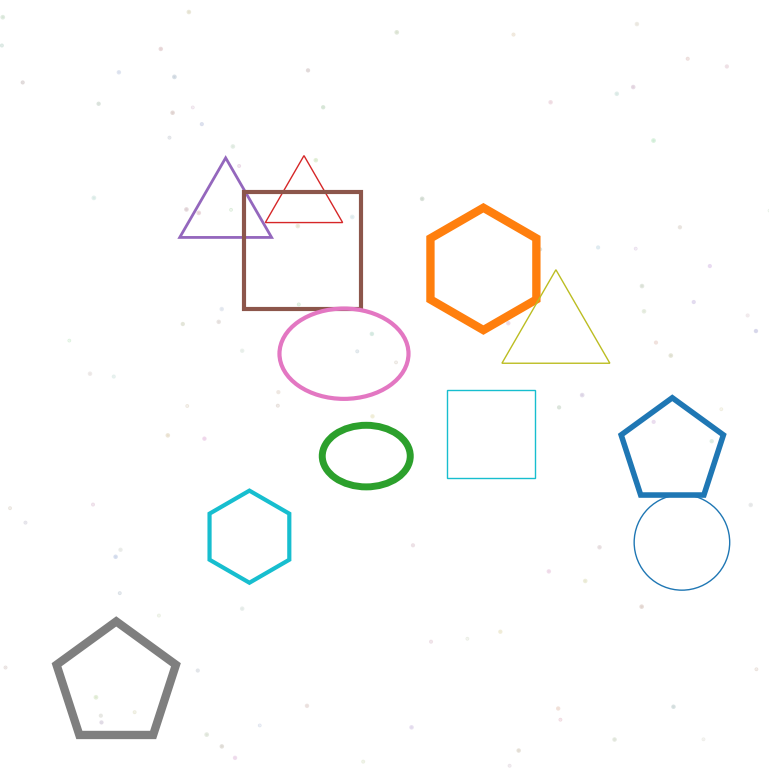[{"shape": "pentagon", "thickness": 2, "radius": 0.35, "center": [0.873, 0.414]}, {"shape": "circle", "thickness": 0.5, "radius": 0.31, "center": [0.886, 0.296]}, {"shape": "hexagon", "thickness": 3, "radius": 0.4, "center": [0.628, 0.651]}, {"shape": "oval", "thickness": 2.5, "radius": 0.29, "center": [0.476, 0.408]}, {"shape": "triangle", "thickness": 0.5, "radius": 0.29, "center": [0.395, 0.74]}, {"shape": "triangle", "thickness": 1, "radius": 0.34, "center": [0.293, 0.726]}, {"shape": "square", "thickness": 1.5, "radius": 0.38, "center": [0.393, 0.675]}, {"shape": "oval", "thickness": 1.5, "radius": 0.42, "center": [0.447, 0.541]}, {"shape": "pentagon", "thickness": 3, "radius": 0.41, "center": [0.151, 0.111]}, {"shape": "triangle", "thickness": 0.5, "radius": 0.4, "center": [0.722, 0.569]}, {"shape": "square", "thickness": 0.5, "radius": 0.29, "center": [0.638, 0.436]}, {"shape": "hexagon", "thickness": 1.5, "radius": 0.3, "center": [0.324, 0.303]}]